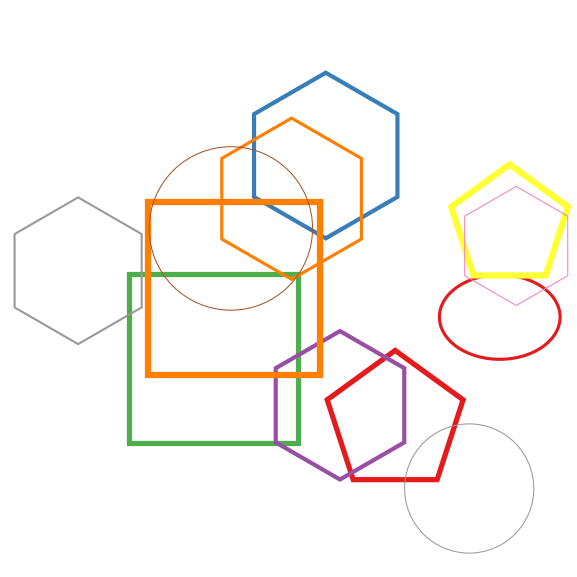[{"shape": "pentagon", "thickness": 2.5, "radius": 0.62, "center": [0.684, 0.269]}, {"shape": "oval", "thickness": 1.5, "radius": 0.52, "center": [0.865, 0.45]}, {"shape": "hexagon", "thickness": 2, "radius": 0.72, "center": [0.564, 0.73]}, {"shape": "square", "thickness": 2.5, "radius": 0.73, "center": [0.37, 0.378]}, {"shape": "hexagon", "thickness": 2, "radius": 0.64, "center": [0.589, 0.297]}, {"shape": "square", "thickness": 3, "radius": 0.75, "center": [0.405, 0.5]}, {"shape": "hexagon", "thickness": 1.5, "radius": 0.7, "center": [0.505, 0.655]}, {"shape": "pentagon", "thickness": 3, "radius": 0.53, "center": [0.882, 0.608]}, {"shape": "circle", "thickness": 0.5, "radius": 0.71, "center": [0.4, 0.604]}, {"shape": "hexagon", "thickness": 0.5, "radius": 0.52, "center": [0.894, 0.573]}, {"shape": "circle", "thickness": 0.5, "radius": 0.56, "center": [0.812, 0.153]}, {"shape": "hexagon", "thickness": 1, "radius": 0.64, "center": [0.135, 0.53]}]